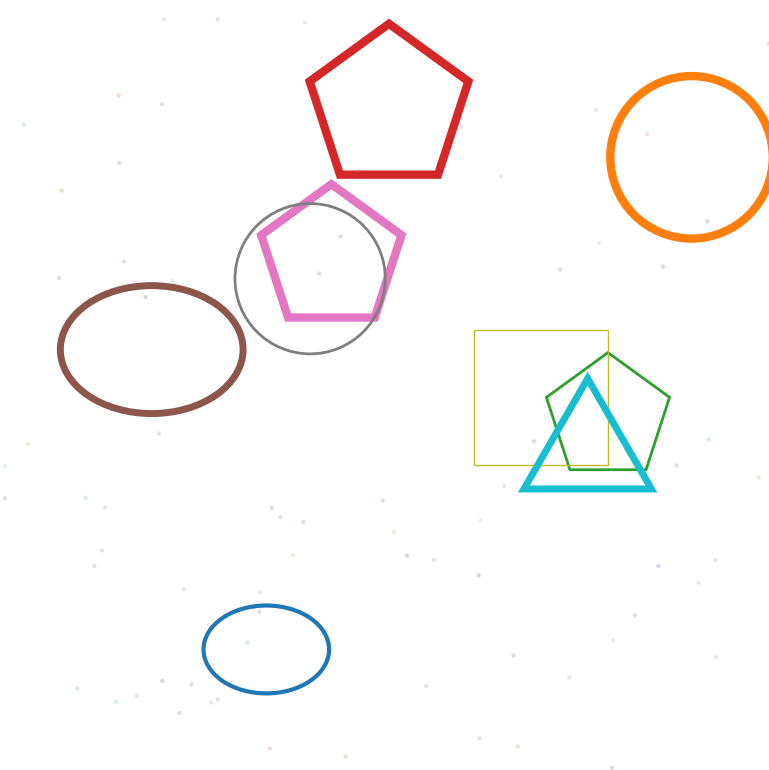[{"shape": "oval", "thickness": 1.5, "radius": 0.41, "center": [0.346, 0.157]}, {"shape": "circle", "thickness": 3, "radius": 0.53, "center": [0.898, 0.796]}, {"shape": "pentagon", "thickness": 1, "radius": 0.42, "center": [0.79, 0.458]}, {"shape": "pentagon", "thickness": 3, "radius": 0.54, "center": [0.505, 0.861]}, {"shape": "oval", "thickness": 2.5, "radius": 0.59, "center": [0.197, 0.546]}, {"shape": "pentagon", "thickness": 3, "radius": 0.48, "center": [0.43, 0.665]}, {"shape": "circle", "thickness": 1, "radius": 0.49, "center": [0.403, 0.638]}, {"shape": "square", "thickness": 0.5, "radius": 0.44, "center": [0.703, 0.484]}, {"shape": "triangle", "thickness": 2.5, "radius": 0.48, "center": [0.763, 0.413]}]